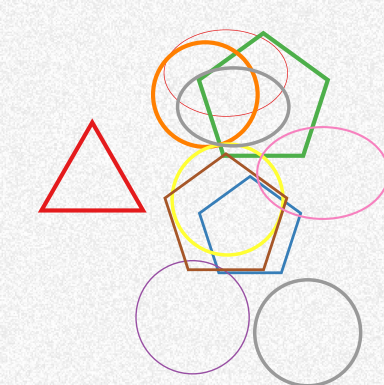[{"shape": "oval", "thickness": 0.5, "radius": 0.8, "center": [0.587, 0.81]}, {"shape": "triangle", "thickness": 3, "radius": 0.76, "center": [0.24, 0.53]}, {"shape": "pentagon", "thickness": 2, "radius": 0.69, "center": [0.65, 0.403]}, {"shape": "pentagon", "thickness": 3, "radius": 0.88, "center": [0.684, 0.738]}, {"shape": "circle", "thickness": 1, "radius": 0.73, "center": [0.5, 0.176]}, {"shape": "circle", "thickness": 3, "radius": 0.68, "center": [0.533, 0.754]}, {"shape": "circle", "thickness": 2.5, "radius": 0.72, "center": [0.591, 0.482]}, {"shape": "pentagon", "thickness": 2, "radius": 0.83, "center": [0.587, 0.434]}, {"shape": "oval", "thickness": 1.5, "radius": 0.85, "center": [0.838, 0.551]}, {"shape": "circle", "thickness": 2.5, "radius": 0.69, "center": [0.799, 0.136]}, {"shape": "oval", "thickness": 2.5, "radius": 0.72, "center": [0.606, 0.722]}]